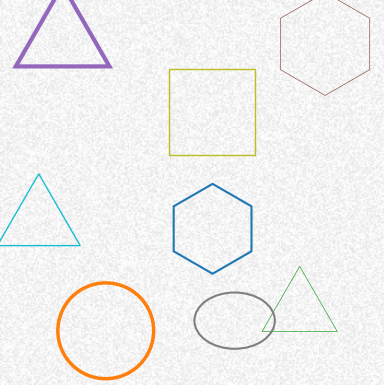[{"shape": "hexagon", "thickness": 1.5, "radius": 0.58, "center": [0.552, 0.406]}, {"shape": "circle", "thickness": 2.5, "radius": 0.62, "center": [0.275, 0.141]}, {"shape": "triangle", "thickness": 0.5, "radius": 0.56, "center": [0.778, 0.195]}, {"shape": "triangle", "thickness": 3, "radius": 0.7, "center": [0.163, 0.898]}, {"shape": "hexagon", "thickness": 0.5, "radius": 0.67, "center": [0.844, 0.886]}, {"shape": "oval", "thickness": 1.5, "radius": 0.52, "center": [0.609, 0.167]}, {"shape": "square", "thickness": 1, "radius": 0.56, "center": [0.55, 0.708]}, {"shape": "triangle", "thickness": 1, "radius": 0.62, "center": [0.101, 0.424]}]